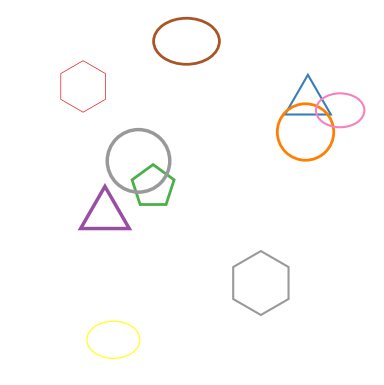[{"shape": "hexagon", "thickness": 0.5, "radius": 0.33, "center": [0.216, 0.775]}, {"shape": "triangle", "thickness": 1.5, "radius": 0.34, "center": [0.8, 0.737]}, {"shape": "pentagon", "thickness": 2, "radius": 0.29, "center": [0.398, 0.515]}, {"shape": "triangle", "thickness": 2.5, "radius": 0.36, "center": [0.273, 0.443]}, {"shape": "circle", "thickness": 2, "radius": 0.37, "center": [0.794, 0.657]}, {"shape": "oval", "thickness": 1, "radius": 0.34, "center": [0.295, 0.117]}, {"shape": "oval", "thickness": 2, "radius": 0.43, "center": [0.484, 0.893]}, {"shape": "oval", "thickness": 1.5, "radius": 0.31, "center": [0.884, 0.714]}, {"shape": "hexagon", "thickness": 1.5, "radius": 0.42, "center": [0.678, 0.265]}, {"shape": "circle", "thickness": 2.5, "radius": 0.41, "center": [0.36, 0.582]}]